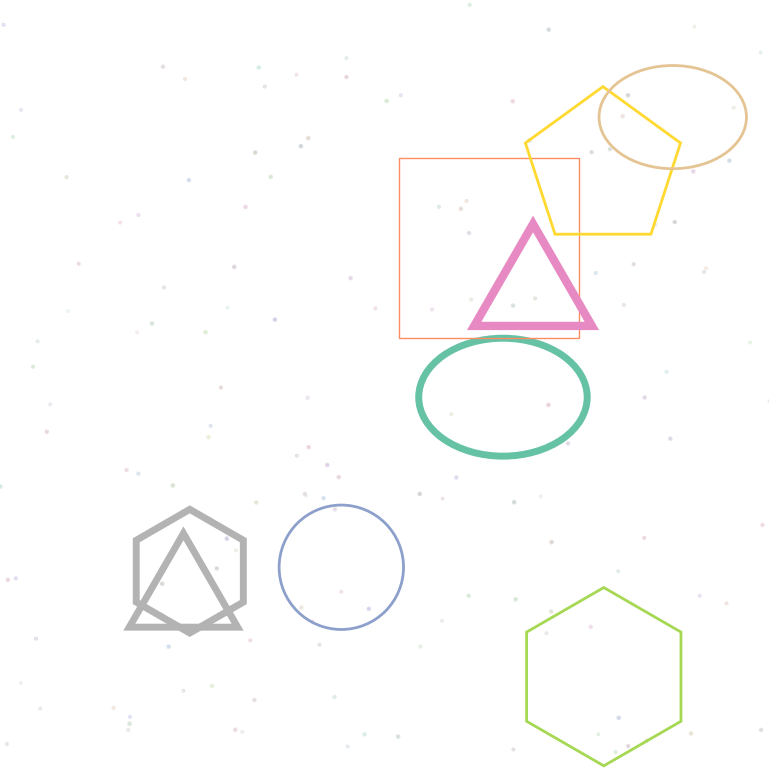[{"shape": "oval", "thickness": 2.5, "radius": 0.55, "center": [0.653, 0.484]}, {"shape": "square", "thickness": 0.5, "radius": 0.58, "center": [0.635, 0.678]}, {"shape": "circle", "thickness": 1, "radius": 0.4, "center": [0.443, 0.263]}, {"shape": "triangle", "thickness": 3, "radius": 0.44, "center": [0.692, 0.621]}, {"shape": "hexagon", "thickness": 1, "radius": 0.58, "center": [0.784, 0.121]}, {"shape": "pentagon", "thickness": 1, "radius": 0.53, "center": [0.783, 0.782]}, {"shape": "oval", "thickness": 1, "radius": 0.48, "center": [0.874, 0.848]}, {"shape": "hexagon", "thickness": 2.5, "radius": 0.4, "center": [0.246, 0.258]}, {"shape": "triangle", "thickness": 2.5, "radius": 0.41, "center": [0.238, 0.226]}]